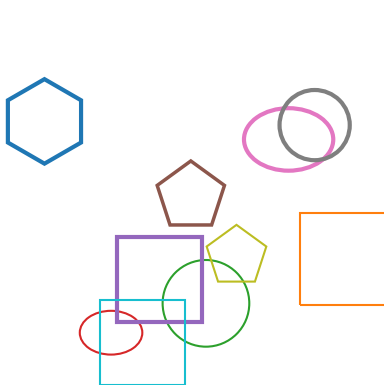[{"shape": "hexagon", "thickness": 3, "radius": 0.55, "center": [0.116, 0.685]}, {"shape": "square", "thickness": 1.5, "radius": 0.59, "center": [0.898, 0.327]}, {"shape": "circle", "thickness": 1.5, "radius": 0.56, "center": [0.535, 0.212]}, {"shape": "oval", "thickness": 1.5, "radius": 0.41, "center": [0.288, 0.136]}, {"shape": "square", "thickness": 3, "radius": 0.55, "center": [0.414, 0.273]}, {"shape": "pentagon", "thickness": 2.5, "radius": 0.46, "center": [0.496, 0.49]}, {"shape": "oval", "thickness": 3, "radius": 0.58, "center": [0.75, 0.638]}, {"shape": "circle", "thickness": 3, "radius": 0.46, "center": [0.817, 0.675]}, {"shape": "pentagon", "thickness": 1.5, "radius": 0.41, "center": [0.614, 0.335]}, {"shape": "square", "thickness": 1.5, "radius": 0.55, "center": [0.37, 0.111]}]